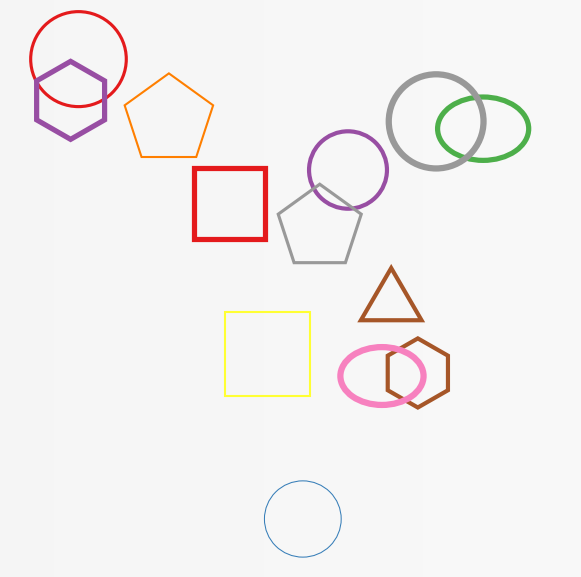[{"shape": "circle", "thickness": 1.5, "radius": 0.41, "center": [0.135, 0.897]}, {"shape": "square", "thickness": 2.5, "radius": 0.31, "center": [0.395, 0.647]}, {"shape": "circle", "thickness": 0.5, "radius": 0.33, "center": [0.521, 0.1]}, {"shape": "oval", "thickness": 2.5, "radius": 0.39, "center": [0.831, 0.776]}, {"shape": "hexagon", "thickness": 2.5, "radius": 0.34, "center": [0.121, 0.825]}, {"shape": "circle", "thickness": 2, "radius": 0.34, "center": [0.599, 0.705]}, {"shape": "pentagon", "thickness": 1, "radius": 0.4, "center": [0.291, 0.792]}, {"shape": "square", "thickness": 1, "radius": 0.36, "center": [0.46, 0.386]}, {"shape": "triangle", "thickness": 2, "radius": 0.3, "center": [0.673, 0.475]}, {"shape": "hexagon", "thickness": 2, "radius": 0.3, "center": [0.719, 0.353]}, {"shape": "oval", "thickness": 3, "radius": 0.36, "center": [0.657, 0.348]}, {"shape": "pentagon", "thickness": 1.5, "radius": 0.38, "center": [0.55, 0.605]}, {"shape": "circle", "thickness": 3, "radius": 0.41, "center": [0.75, 0.789]}]